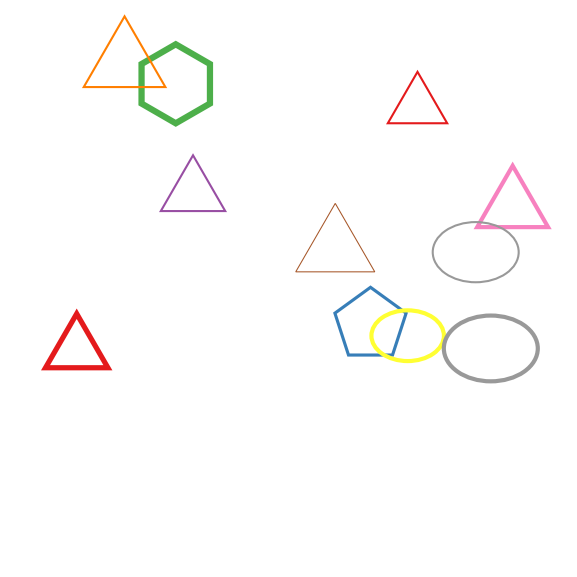[{"shape": "triangle", "thickness": 1, "radius": 0.3, "center": [0.723, 0.815]}, {"shape": "triangle", "thickness": 2.5, "radius": 0.31, "center": [0.133, 0.394]}, {"shape": "pentagon", "thickness": 1.5, "radius": 0.32, "center": [0.642, 0.437]}, {"shape": "hexagon", "thickness": 3, "radius": 0.34, "center": [0.304, 0.854]}, {"shape": "triangle", "thickness": 1, "radius": 0.32, "center": [0.334, 0.666]}, {"shape": "triangle", "thickness": 1, "radius": 0.41, "center": [0.216, 0.889]}, {"shape": "oval", "thickness": 2, "radius": 0.31, "center": [0.706, 0.418]}, {"shape": "triangle", "thickness": 0.5, "radius": 0.4, "center": [0.581, 0.568]}, {"shape": "triangle", "thickness": 2, "radius": 0.35, "center": [0.888, 0.641]}, {"shape": "oval", "thickness": 2, "radius": 0.41, "center": [0.85, 0.396]}, {"shape": "oval", "thickness": 1, "radius": 0.37, "center": [0.824, 0.562]}]